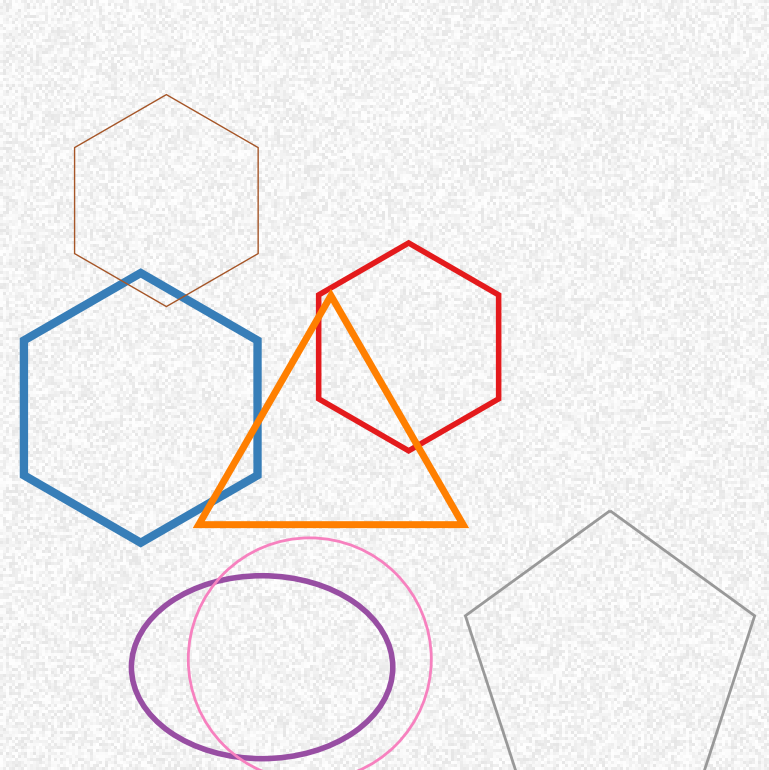[{"shape": "hexagon", "thickness": 2, "radius": 0.67, "center": [0.531, 0.55]}, {"shape": "hexagon", "thickness": 3, "radius": 0.88, "center": [0.183, 0.47]}, {"shape": "oval", "thickness": 2, "radius": 0.85, "center": [0.34, 0.134]}, {"shape": "triangle", "thickness": 2.5, "radius": 0.99, "center": [0.43, 0.418]}, {"shape": "hexagon", "thickness": 0.5, "radius": 0.69, "center": [0.216, 0.739]}, {"shape": "circle", "thickness": 1, "radius": 0.79, "center": [0.402, 0.144]}, {"shape": "pentagon", "thickness": 1, "radius": 0.99, "center": [0.792, 0.139]}]